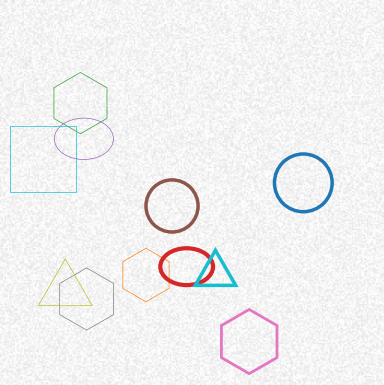[{"shape": "circle", "thickness": 2.5, "radius": 0.37, "center": [0.788, 0.525]}, {"shape": "hexagon", "thickness": 0.5, "radius": 0.35, "center": [0.379, 0.286]}, {"shape": "hexagon", "thickness": 0.5, "radius": 0.4, "center": [0.209, 0.732]}, {"shape": "oval", "thickness": 3, "radius": 0.34, "center": [0.485, 0.307]}, {"shape": "oval", "thickness": 0.5, "radius": 0.38, "center": [0.218, 0.639]}, {"shape": "circle", "thickness": 2.5, "radius": 0.34, "center": [0.447, 0.465]}, {"shape": "hexagon", "thickness": 2, "radius": 0.42, "center": [0.647, 0.113]}, {"shape": "hexagon", "thickness": 0.5, "radius": 0.4, "center": [0.225, 0.223]}, {"shape": "triangle", "thickness": 0.5, "radius": 0.4, "center": [0.17, 0.247]}, {"shape": "triangle", "thickness": 2.5, "radius": 0.3, "center": [0.56, 0.289]}, {"shape": "square", "thickness": 0.5, "radius": 0.43, "center": [0.111, 0.587]}]